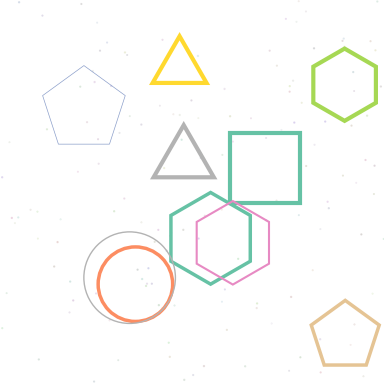[{"shape": "square", "thickness": 3, "radius": 0.45, "center": [0.688, 0.564]}, {"shape": "hexagon", "thickness": 2.5, "radius": 0.59, "center": [0.547, 0.381]}, {"shape": "circle", "thickness": 2.5, "radius": 0.48, "center": [0.352, 0.262]}, {"shape": "pentagon", "thickness": 0.5, "radius": 0.56, "center": [0.218, 0.717]}, {"shape": "hexagon", "thickness": 1.5, "radius": 0.54, "center": [0.605, 0.369]}, {"shape": "hexagon", "thickness": 3, "radius": 0.47, "center": [0.895, 0.78]}, {"shape": "triangle", "thickness": 3, "radius": 0.4, "center": [0.466, 0.825]}, {"shape": "pentagon", "thickness": 2.5, "radius": 0.46, "center": [0.897, 0.127]}, {"shape": "circle", "thickness": 1, "radius": 0.59, "center": [0.337, 0.279]}, {"shape": "triangle", "thickness": 3, "radius": 0.45, "center": [0.477, 0.585]}]